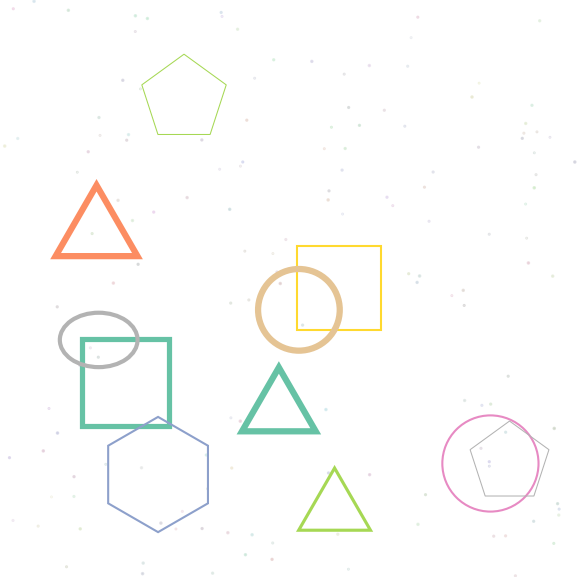[{"shape": "square", "thickness": 2.5, "radius": 0.38, "center": [0.217, 0.337]}, {"shape": "triangle", "thickness": 3, "radius": 0.37, "center": [0.483, 0.289]}, {"shape": "triangle", "thickness": 3, "radius": 0.41, "center": [0.167, 0.597]}, {"shape": "hexagon", "thickness": 1, "radius": 0.5, "center": [0.274, 0.177]}, {"shape": "circle", "thickness": 1, "radius": 0.42, "center": [0.849, 0.197]}, {"shape": "pentagon", "thickness": 0.5, "radius": 0.38, "center": [0.319, 0.828]}, {"shape": "triangle", "thickness": 1.5, "radius": 0.36, "center": [0.579, 0.117]}, {"shape": "square", "thickness": 1, "radius": 0.37, "center": [0.587, 0.501]}, {"shape": "circle", "thickness": 3, "radius": 0.35, "center": [0.518, 0.463]}, {"shape": "oval", "thickness": 2, "radius": 0.34, "center": [0.171, 0.411]}, {"shape": "pentagon", "thickness": 0.5, "radius": 0.36, "center": [0.882, 0.198]}]